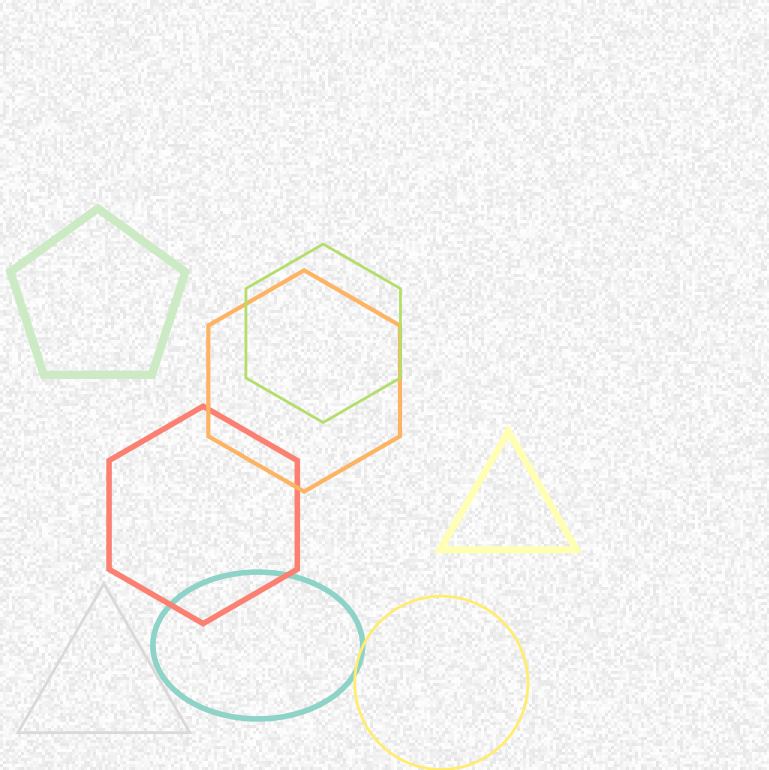[{"shape": "oval", "thickness": 2, "radius": 0.68, "center": [0.335, 0.162]}, {"shape": "triangle", "thickness": 2.5, "radius": 0.51, "center": [0.66, 0.337]}, {"shape": "hexagon", "thickness": 2, "radius": 0.71, "center": [0.264, 0.331]}, {"shape": "hexagon", "thickness": 1.5, "radius": 0.72, "center": [0.395, 0.505]}, {"shape": "hexagon", "thickness": 1, "radius": 0.58, "center": [0.42, 0.567]}, {"shape": "triangle", "thickness": 1, "radius": 0.64, "center": [0.135, 0.113]}, {"shape": "pentagon", "thickness": 3, "radius": 0.6, "center": [0.127, 0.61]}, {"shape": "circle", "thickness": 1, "radius": 0.56, "center": [0.573, 0.113]}]